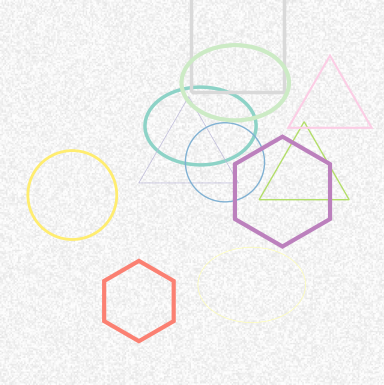[{"shape": "oval", "thickness": 2.5, "radius": 0.72, "center": [0.521, 0.673]}, {"shape": "oval", "thickness": 0.5, "radius": 0.7, "center": [0.654, 0.26]}, {"shape": "triangle", "thickness": 0.5, "radius": 0.75, "center": [0.49, 0.6]}, {"shape": "hexagon", "thickness": 3, "radius": 0.52, "center": [0.361, 0.218]}, {"shape": "circle", "thickness": 1, "radius": 0.51, "center": [0.584, 0.578]}, {"shape": "triangle", "thickness": 1, "radius": 0.67, "center": [0.79, 0.549]}, {"shape": "triangle", "thickness": 1.5, "radius": 0.63, "center": [0.857, 0.731]}, {"shape": "square", "thickness": 2.5, "radius": 0.61, "center": [0.617, 0.883]}, {"shape": "hexagon", "thickness": 3, "radius": 0.71, "center": [0.734, 0.502]}, {"shape": "oval", "thickness": 3, "radius": 0.7, "center": [0.611, 0.785]}, {"shape": "circle", "thickness": 2, "radius": 0.58, "center": [0.188, 0.493]}]